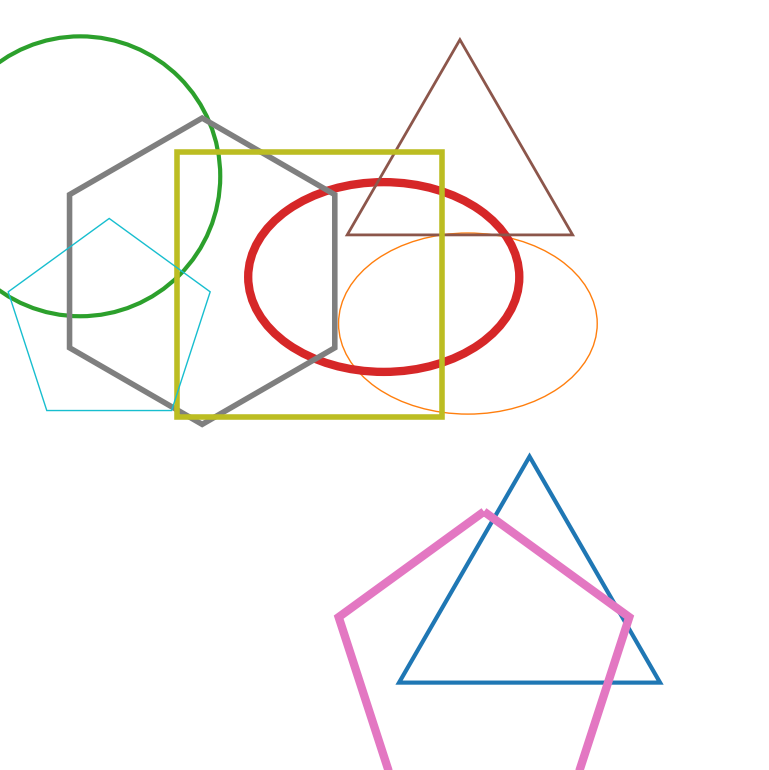[{"shape": "triangle", "thickness": 1.5, "radius": 0.98, "center": [0.688, 0.211]}, {"shape": "oval", "thickness": 0.5, "radius": 0.84, "center": [0.608, 0.58]}, {"shape": "circle", "thickness": 1.5, "radius": 0.91, "center": [0.104, 0.771]}, {"shape": "oval", "thickness": 3, "radius": 0.88, "center": [0.498, 0.64]}, {"shape": "triangle", "thickness": 1, "radius": 0.85, "center": [0.597, 0.779]}, {"shape": "pentagon", "thickness": 3, "radius": 0.99, "center": [0.629, 0.137]}, {"shape": "hexagon", "thickness": 2, "radius": 0.99, "center": [0.263, 0.648]}, {"shape": "square", "thickness": 2, "radius": 0.86, "center": [0.402, 0.63]}, {"shape": "pentagon", "thickness": 0.5, "radius": 0.69, "center": [0.142, 0.578]}]